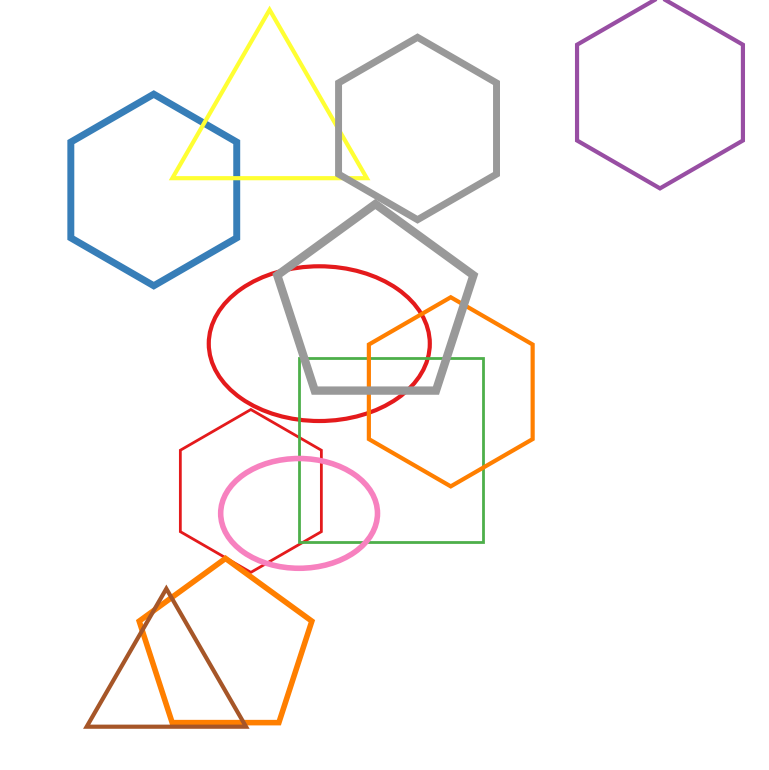[{"shape": "hexagon", "thickness": 1, "radius": 0.53, "center": [0.326, 0.362]}, {"shape": "oval", "thickness": 1.5, "radius": 0.72, "center": [0.415, 0.554]}, {"shape": "hexagon", "thickness": 2.5, "radius": 0.62, "center": [0.2, 0.753]}, {"shape": "square", "thickness": 1, "radius": 0.59, "center": [0.508, 0.416]}, {"shape": "hexagon", "thickness": 1.5, "radius": 0.62, "center": [0.857, 0.88]}, {"shape": "hexagon", "thickness": 1.5, "radius": 0.61, "center": [0.585, 0.491]}, {"shape": "pentagon", "thickness": 2, "radius": 0.59, "center": [0.293, 0.157]}, {"shape": "triangle", "thickness": 1.5, "radius": 0.73, "center": [0.35, 0.841]}, {"shape": "triangle", "thickness": 1.5, "radius": 0.6, "center": [0.216, 0.116]}, {"shape": "oval", "thickness": 2, "radius": 0.51, "center": [0.388, 0.333]}, {"shape": "hexagon", "thickness": 2.5, "radius": 0.59, "center": [0.542, 0.833]}, {"shape": "pentagon", "thickness": 3, "radius": 0.67, "center": [0.487, 0.601]}]